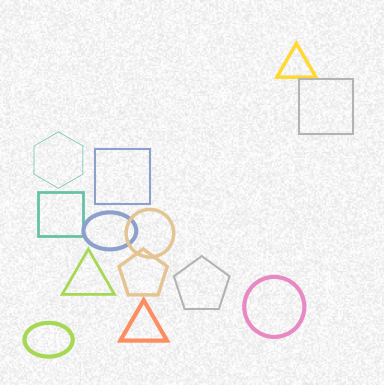[{"shape": "hexagon", "thickness": 0.5, "radius": 0.37, "center": [0.152, 0.584]}, {"shape": "square", "thickness": 2, "radius": 0.29, "center": [0.156, 0.444]}, {"shape": "triangle", "thickness": 3, "radius": 0.35, "center": [0.373, 0.15]}, {"shape": "square", "thickness": 1.5, "radius": 0.36, "center": [0.318, 0.542]}, {"shape": "oval", "thickness": 3, "radius": 0.34, "center": [0.285, 0.4]}, {"shape": "circle", "thickness": 3, "radius": 0.39, "center": [0.712, 0.203]}, {"shape": "triangle", "thickness": 2, "radius": 0.39, "center": [0.229, 0.275]}, {"shape": "oval", "thickness": 3, "radius": 0.31, "center": [0.126, 0.118]}, {"shape": "triangle", "thickness": 2.5, "radius": 0.29, "center": [0.77, 0.829]}, {"shape": "pentagon", "thickness": 2.5, "radius": 0.33, "center": [0.372, 0.287]}, {"shape": "circle", "thickness": 2.5, "radius": 0.31, "center": [0.389, 0.394]}, {"shape": "pentagon", "thickness": 1.5, "radius": 0.38, "center": [0.524, 0.259]}, {"shape": "square", "thickness": 1.5, "radius": 0.35, "center": [0.847, 0.723]}]